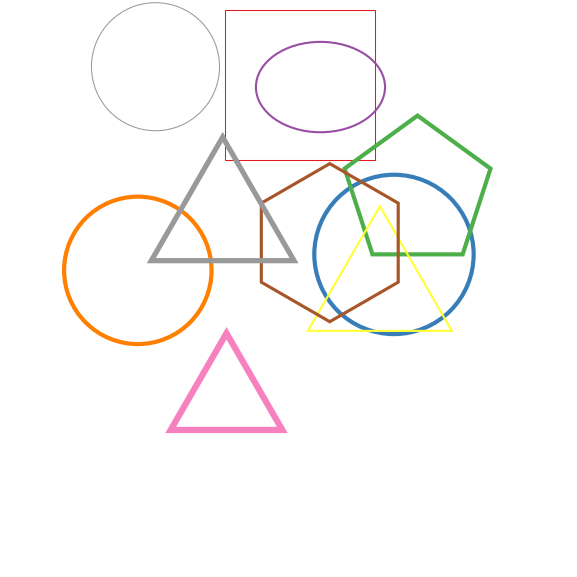[{"shape": "square", "thickness": 0.5, "radius": 0.65, "center": [0.519, 0.853]}, {"shape": "circle", "thickness": 2, "radius": 0.69, "center": [0.682, 0.559]}, {"shape": "pentagon", "thickness": 2, "radius": 0.66, "center": [0.723, 0.666]}, {"shape": "oval", "thickness": 1, "radius": 0.56, "center": [0.555, 0.848]}, {"shape": "circle", "thickness": 2, "radius": 0.64, "center": [0.239, 0.531]}, {"shape": "triangle", "thickness": 1, "radius": 0.72, "center": [0.658, 0.498]}, {"shape": "hexagon", "thickness": 1.5, "radius": 0.68, "center": [0.571, 0.579]}, {"shape": "triangle", "thickness": 3, "radius": 0.56, "center": [0.392, 0.31]}, {"shape": "triangle", "thickness": 2.5, "radius": 0.71, "center": [0.386, 0.619]}, {"shape": "circle", "thickness": 0.5, "radius": 0.55, "center": [0.269, 0.884]}]